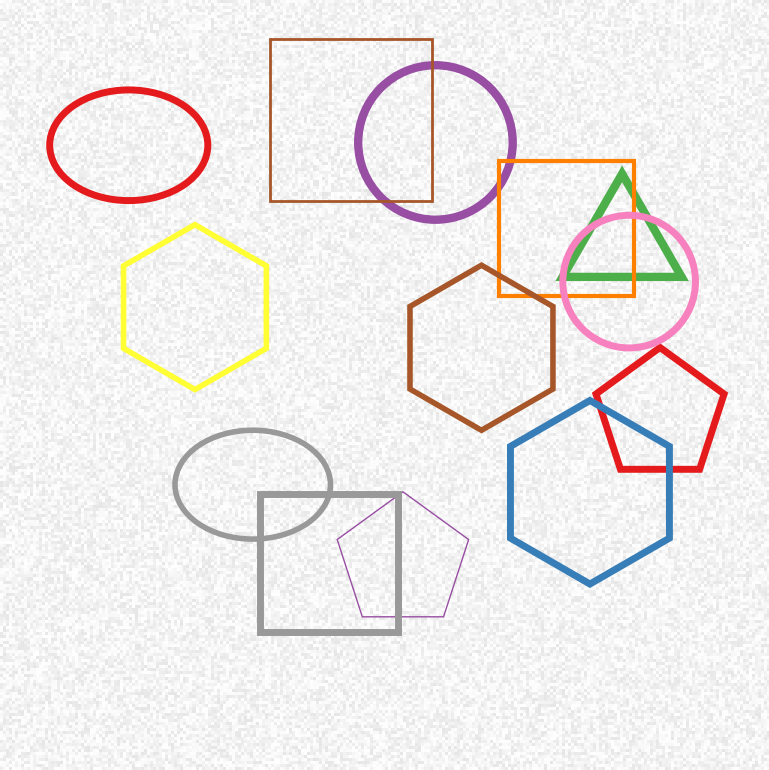[{"shape": "oval", "thickness": 2.5, "radius": 0.51, "center": [0.167, 0.811]}, {"shape": "pentagon", "thickness": 2.5, "radius": 0.44, "center": [0.857, 0.461]}, {"shape": "hexagon", "thickness": 2.5, "radius": 0.6, "center": [0.766, 0.361]}, {"shape": "triangle", "thickness": 3, "radius": 0.45, "center": [0.808, 0.685]}, {"shape": "pentagon", "thickness": 0.5, "radius": 0.45, "center": [0.523, 0.272]}, {"shape": "circle", "thickness": 3, "radius": 0.5, "center": [0.566, 0.815]}, {"shape": "square", "thickness": 1.5, "radius": 0.44, "center": [0.736, 0.703]}, {"shape": "hexagon", "thickness": 2, "radius": 0.54, "center": [0.253, 0.601]}, {"shape": "hexagon", "thickness": 2, "radius": 0.54, "center": [0.625, 0.548]}, {"shape": "square", "thickness": 1, "radius": 0.53, "center": [0.456, 0.844]}, {"shape": "circle", "thickness": 2.5, "radius": 0.43, "center": [0.817, 0.634]}, {"shape": "square", "thickness": 2.5, "radius": 0.45, "center": [0.427, 0.269]}, {"shape": "oval", "thickness": 2, "radius": 0.5, "center": [0.328, 0.371]}]